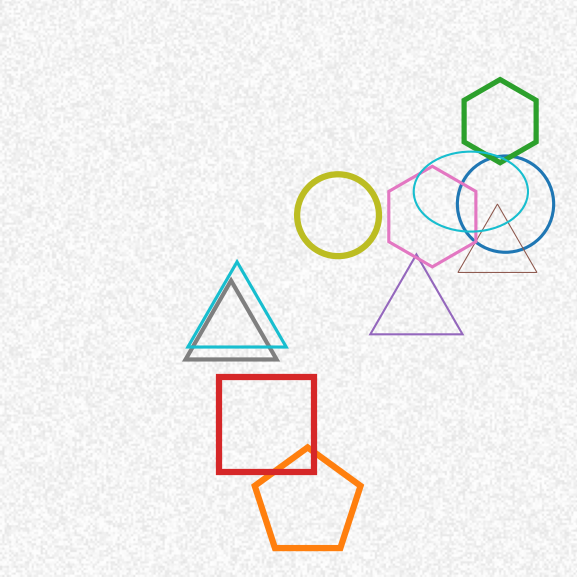[{"shape": "circle", "thickness": 1.5, "radius": 0.42, "center": [0.875, 0.646]}, {"shape": "pentagon", "thickness": 3, "radius": 0.48, "center": [0.533, 0.128]}, {"shape": "hexagon", "thickness": 2.5, "radius": 0.36, "center": [0.866, 0.789]}, {"shape": "square", "thickness": 3, "radius": 0.41, "center": [0.461, 0.264]}, {"shape": "triangle", "thickness": 1, "radius": 0.46, "center": [0.721, 0.466]}, {"shape": "triangle", "thickness": 0.5, "radius": 0.39, "center": [0.861, 0.567]}, {"shape": "hexagon", "thickness": 1.5, "radius": 0.44, "center": [0.749, 0.624]}, {"shape": "triangle", "thickness": 2, "radius": 0.46, "center": [0.4, 0.422]}, {"shape": "circle", "thickness": 3, "radius": 0.35, "center": [0.585, 0.626]}, {"shape": "triangle", "thickness": 1.5, "radius": 0.49, "center": [0.41, 0.447]}, {"shape": "oval", "thickness": 1, "radius": 0.49, "center": [0.815, 0.667]}]